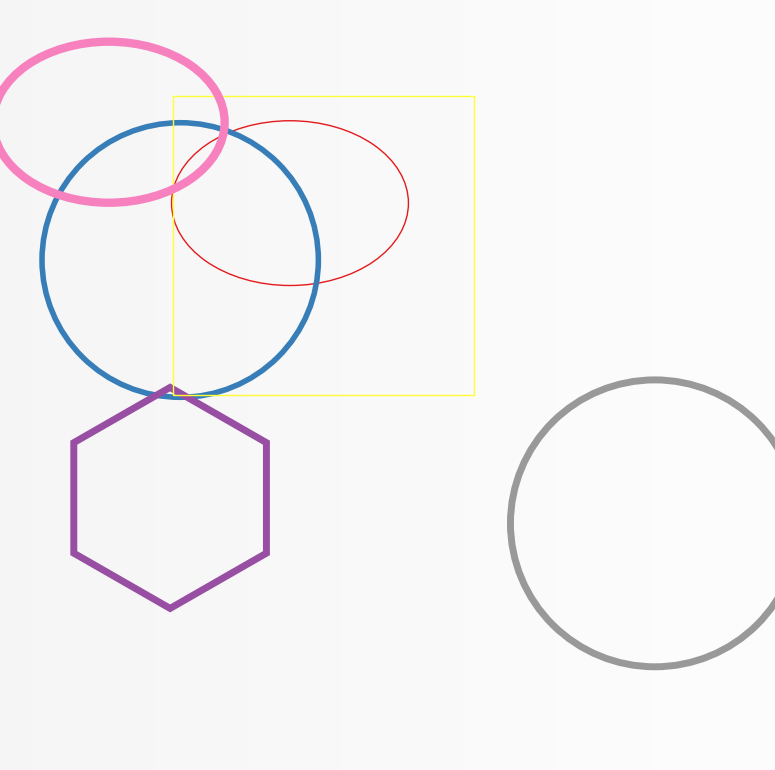[{"shape": "oval", "thickness": 0.5, "radius": 0.76, "center": [0.374, 0.736]}, {"shape": "circle", "thickness": 2, "radius": 0.89, "center": [0.233, 0.662]}, {"shape": "hexagon", "thickness": 2.5, "radius": 0.72, "center": [0.219, 0.353]}, {"shape": "square", "thickness": 0.5, "radius": 0.97, "center": [0.418, 0.682]}, {"shape": "oval", "thickness": 3, "radius": 0.75, "center": [0.14, 0.841]}, {"shape": "circle", "thickness": 2.5, "radius": 0.93, "center": [0.845, 0.32]}]